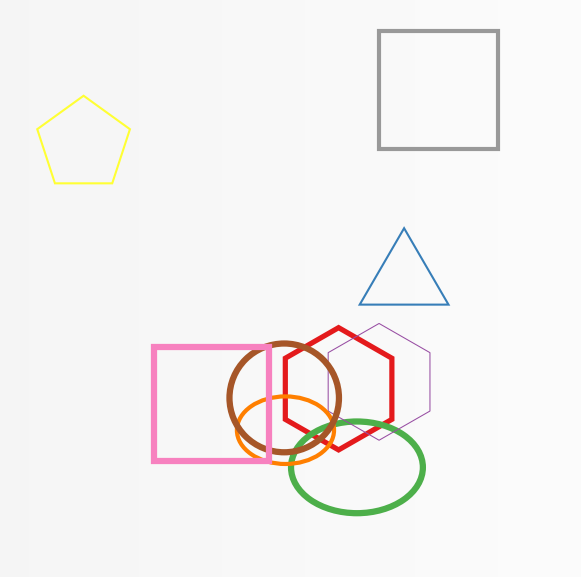[{"shape": "hexagon", "thickness": 2.5, "radius": 0.53, "center": [0.583, 0.326]}, {"shape": "triangle", "thickness": 1, "radius": 0.44, "center": [0.695, 0.516]}, {"shape": "oval", "thickness": 3, "radius": 0.57, "center": [0.614, 0.19]}, {"shape": "hexagon", "thickness": 0.5, "radius": 0.51, "center": [0.652, 0.338]}, {"shape": "oval", "thickness": 2, "radius": 0.42, "center": [0.491, 0.254]}, {"shape": "pentagon", "thickness": 1, "radius": 0.42, "center": [0.144, 0.75]}, {"shape": "circle", "thickness": 3, "radius": 0.47, "center": [0.489, 0.31]}, {"shape": "square", "thickness": 3, "radius": 0.49, "center": [0.364, 0.3]}, {"shape": "square", "thickness": 2, "radius": 0.51, "center": [0.754, 0.843]}]